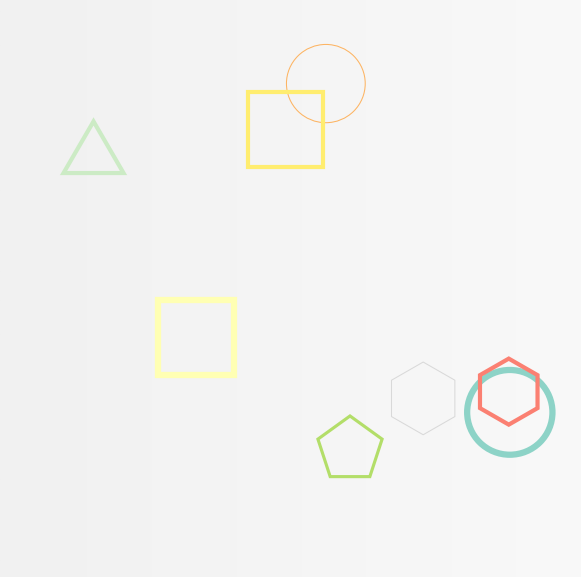[{"shape": "circle", "thickness": 3, "radius": 0.37, "center": [0.877, 0.285]}, {"shape": "square", "thickness": 3, "radius": 0.33, "center": [0.338, 0.415]}, {"shape": "hexagon", "thickness": 2, "radius": 0.29, "center": [0.875, 0.321]}, {"shape": "circle", "thickness": 0.5, "radius": 0.34, "center": [0.561, 0.854]}, {"shape": "pentagon", "thickness": 1.5, "radius": 0.29, "center": [0.602, 0.221]}, {"shape": "hexagon", "thickness": 0.5, "radius": 0.31, "center": [0.728, 0.309]}, {"shape": "triangle", "thickness": 2, "radius": 0.3, "center": [0.161, 0.729]}, {"shape": "square", "thickness": 2, "radius": 0.33, "center": [0.491, 0.775]}]